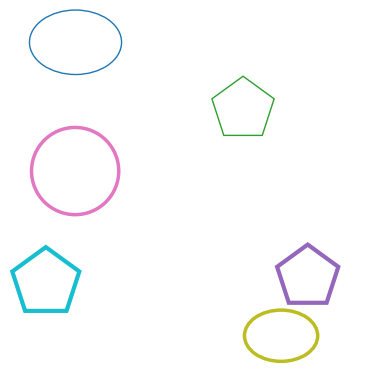[{"shape": "oval", "thickness": 1, "radius": 0.6, "center": [0.196, 0.89]}, {"shape": "pentagon", "thickness": 1, "radius": 0.42, "center": [0.631, 0.717]}, {"shape": "pentagon", "thickness": 3, "radius": 0.42, "center": [0.799, 0.281]}, {"shape": "circle", "thickness": 2.5, "radius": 0.57, "center": [0.195, 0.556]}, {"shape": "oval", "thickness": 2.5, "radius": 0.48, "center": [0.73, 0.128]}, {"shape": "pentagon", "thickness": 3, "radius": 0.46, "center": [0.119, 0.267]}]